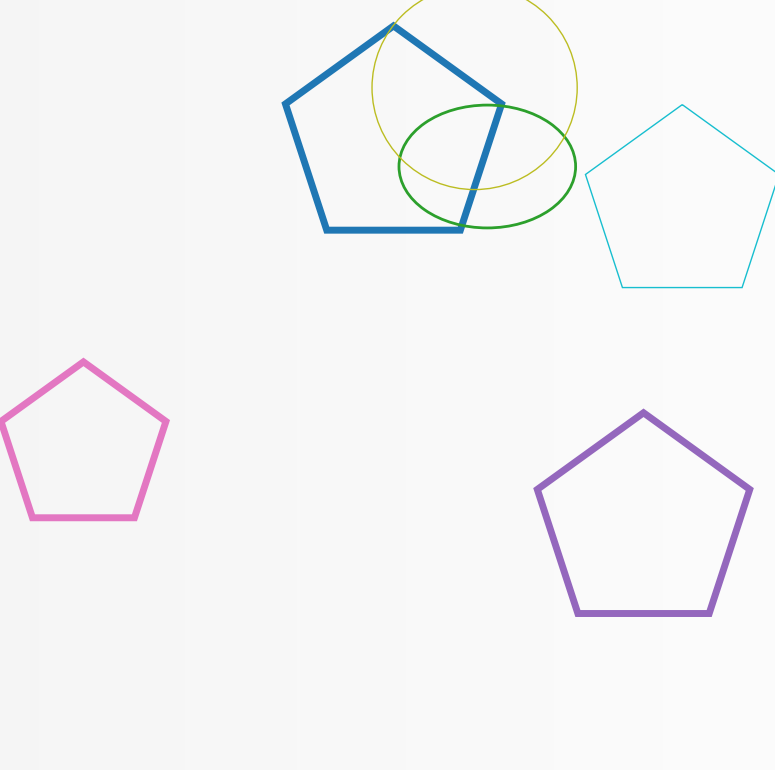[{"shape": "pentagon", "thickness": 2.5, "radius": 0.73, "center": [0.508, 0.82]}, {"shape": "oval", "thickness": 1, "radius": 0.57, "center": [0.629, 0.784]}, {"shape": "pentagon", "thickness": 2.5, "radius": 0.72, "center": [0.83, 0.32]}, {"shape": "pentagon", "thickness": 2.5, "radius": 0.56, "center": [0.108, 0.418]}, {"shape": "circle", "thickness": 0.5, "radius": 0.66, "center": [0.612, 0.886]}, {"shape": "pentagon", "thickness": 0.5, "radius": 0.66, "center": [0.88, 0.733]}]